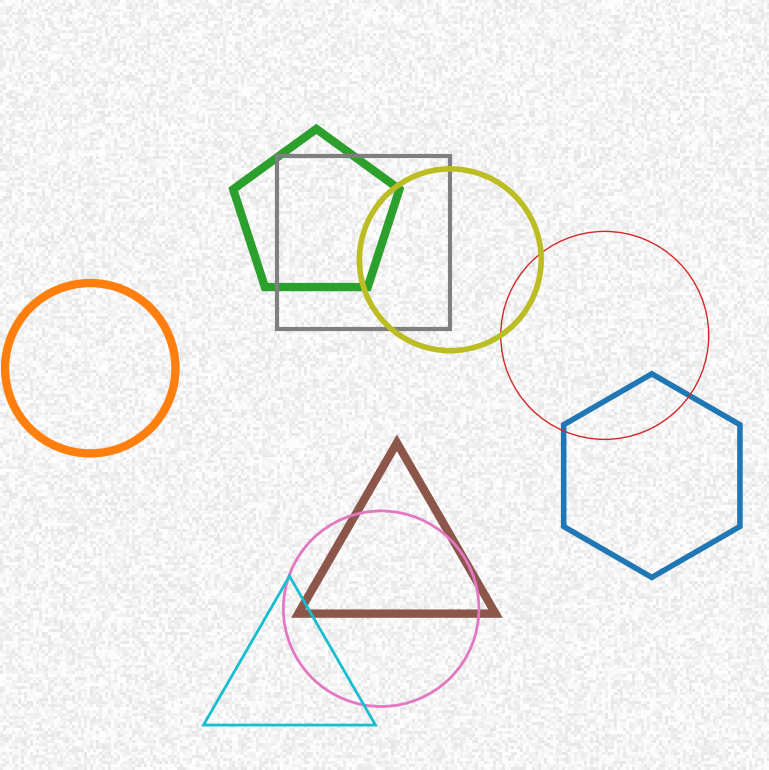[{"shape": "hexagon", "thickness": 2, "radius": 0.66, "center": [0.846, 0.382]}, {"shape": "circle", "thickness": 3, "radius": 0.55, "center": [0.117, 0.522]}, {"shape": "pentagon", "thickness": 3, "radius": 0.57, "center": [0.411, 0.719]}, {"shape": "circle", "thickness": 0.5, "radius": 0.68, "center": [0.785, 0.564]}, {"shape": "triangle", "thickness": 3, "radius": 0.74, "center": [0.515, 0.277]}, {"shape": "circle", "thickness": 1, "radius": 0.63, "center": [0.495, 0.209]}, {"shape": "square", "thickness": 1.5, "radius": 0.56, "center": [0.472, 0.685]}, {"shape": "circle", "thickness": 2, "radius": 0.59, "center": [0.585, 0.663]}, {"shape": "triangle", "thickness": 1, "radius": 0.64, "center": [0.376, 0.123]}]